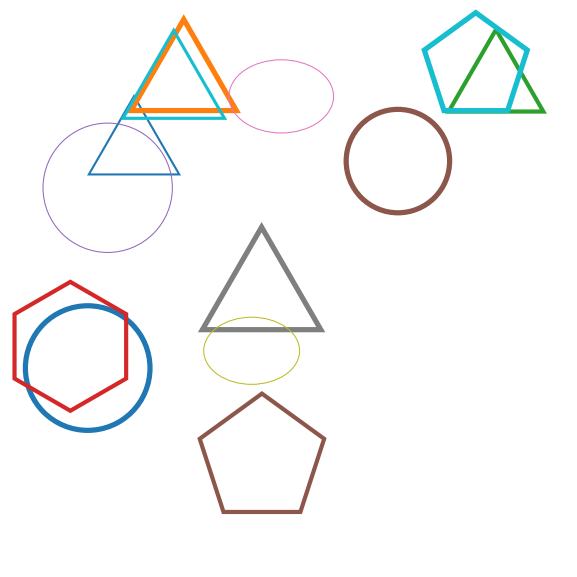[{"shape": "circle", "thickness": 2.5, "radius": 0.54, "center": [0.152, 0.362]}, {"shape": "triangle", "thickness": 1, "radius": 0.45, "center": [0.232, 0.742]}, {"shape": "triangle", "thickness": 2.5, "radius": 0.53, "center": [0.318, 0.86]}, {"shape": "triangle", "thickness": 2, "radius": 0.47, "center": [0.859, 0.853]}, {"shape": "hexagon", "thickness": 2, "radius": 0.56, "center": [0.122, 0.399]}, {"shape": "circle", "thickness": 0.5, "radius": 0.56, "center": [0.186, 0.674]}, {"shape": "circle", "thickness": 2.5, "radius": 0.45, "center": [0.689, 0.72]}, {"shape": "pentagon", "thickness": 2, "radius": 0.57, "center": [0.454, 0.204]}, {"shape": "oval", "thickness": 0.5, "radius": 0.45, "center": [0.487, 0.832]}, {"shape": "triangle", "thickness": 2.5, "radius": 0.59, "center": [0.453, 0.487]}, {"shape": "oval", "thickness": 0.5, "radius": 0.42, "center": [0.436, 0.392]}, {"shape": "pentagon", "thickness": 2.5, "radius": 0.47, "center": [0.824, 0.883]}, {"shape": "triangle", "thickness": 1.5, "radius": 0.51, "center": [0.301, 0.845]}]